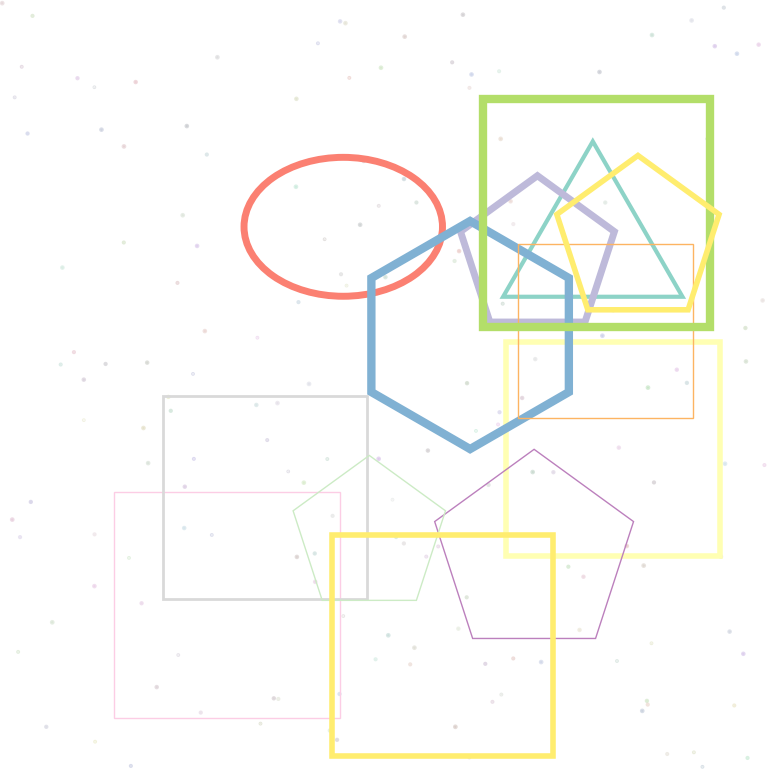[{"shape": "triangle", "thickness": 1.5, "radius": 0.67, "center": [0.77, 0.682]}, {"shape": "square", "thickness": 2, "radius": 0.69, "center": [0.797, 0.417]}, {"shape": "pentagon", "thickness": 2.5, "radius": 0.53, "center": [0.698, 0.667]}, {"shape": "oval", "thickness": 2.5, "radius": 0.64, "center": [0.446, 0.705]}, {"shape": "hexagon", "thickness": 3, "radius": 0.74, "center": [0.611, 0.565]}, {"shape": "square", "thickness": 0.5, "radius": 0.57, "center": [0.786, 0.57]}, {"shape": "square", "thickness": 3, "radius": 0.74, "center": [0.774, 0.724]}, {"shape": "square", "thickness": 0.5, "radius": 0.73, "center": [0.295, 0.214]}, {"shape": "square", "thickness": 1, "radius": 0.66, "center": [0.344, 0.354]}, {"shape": "pentagon", "thickness": 0.5, "radius": 0.68, "center": [0.694, 0.281]}, {"shape": "pentagon", "thickness": 0.5, "radius": 0.52, "center": [0.48, 0.304]}, {"shape": "square", "thickness": 2, "radius": 0.72, "center": [0.575, 0.161]}, {"shape": "pentagon", "thickness": 2, "radius": 0.55, "center": [0.829, 0.687]}]